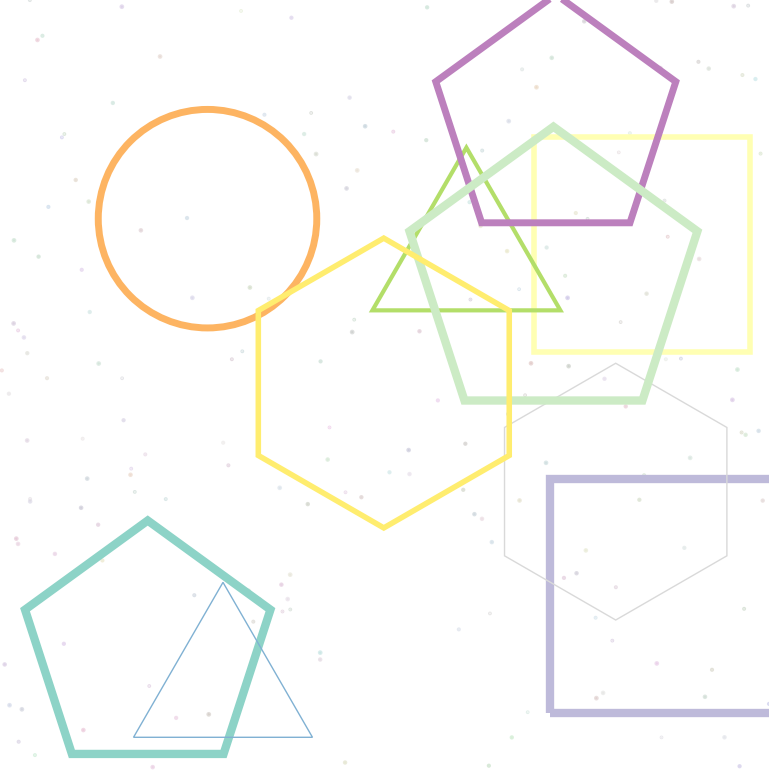[{"shape": "pentagon", "thickness": 3, "radius": 0.84, "center": [0.192, 0.156]}, {"shape": "square", "thickness": 2, "radius": 0.7, "center": [0.834, 0.682]}, {"shape": "square", "thickness": 3, "radius": 0.76, "center": [0.867, 0.226]}, {"shape": "triangle", "thickness": 0.5, "radius": 0.67, "center": [0.29, 0.11]}, {"shape": "circle", "thickness": 2.5, "radius": 0.71, "center": [0.27, 0.716]}, {"shape": "triangle", "thickness": 1.5, "radius": 0.7, "center": [0.606, 0.667]}, {"shape": "hexagon", "thickness": 0.5, "radius": 0.83, "center": [0.8, 0.362]}, {"shape": "pentagon", "thickness": 2.5, "radius": 0.82, "center": [0.722, 0.843]}, {"shape": "pentagon", "thickness": 3, "radius": 0.98, "center": [0.719, 0.639]}, {"shape": "hexagon", "thickness": 2, "radius": 0.94, "center": [0.498, 0.503]}]